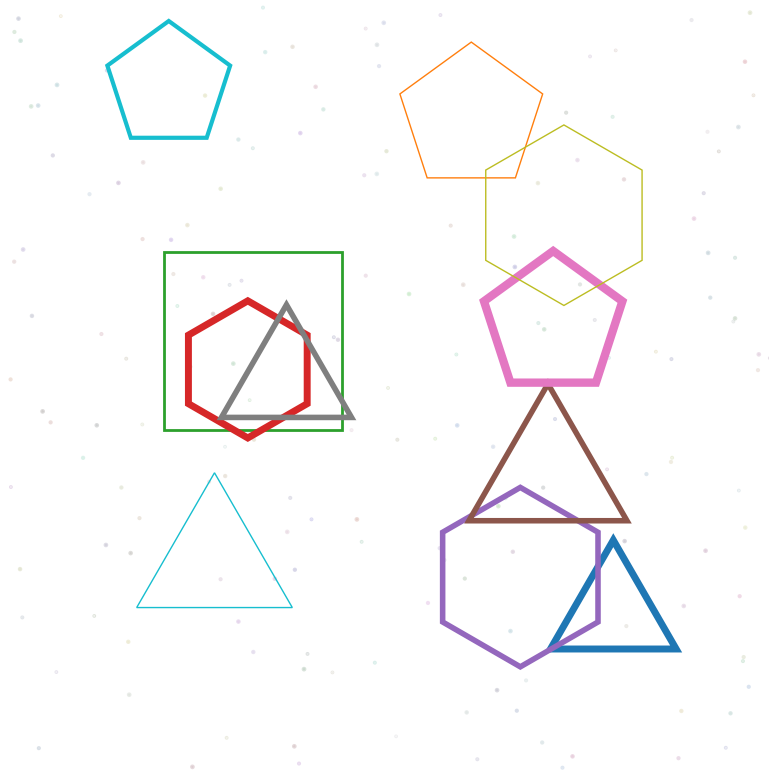[{"shape": "triangle", "thickness": 2.5, "radius": 0.47, "center": [0.797, 0.204]}, {"shape": "pentagon", "thickness": 0.5, "radius": 0.49, "center": [0.612, 0.848]}, {"shape": "square", "thickness": 1, "radius": 0.58, "center": [0.328, 0.557]}, {"shape": "hexagon", "thickness": 2.5, "radius": 0.45, "center": [0.322, 0.52]}, {"shape": "hexagon", "thickness": 2, "radius": 0.58, "center": [0.676, 0.25]}, {"shape": "triangle", "thickness": 2, "radius": 0.59, "center": [0.712, 0.383]}, {"shape": "pentagon", "thickness": 3, "radius": 0.47, "center": [0.718, 0.58]}, {"shape": "triangle", "thickness": 2, "radius": 0.49, "center": [0.372, 0.507]}, {"shape": "hexagon", "thickness": 0.5, "radius": 0.59, "center": [0.732, 0.721]}, {"shape": "pentagon", "thickness": 1.5, "radius": 0.42, "center": [0.219, 0.889]}, {"shape": "triangle", "thickness": 0.5, "radius": 0.58, "center": [0.279, 0.269]}]